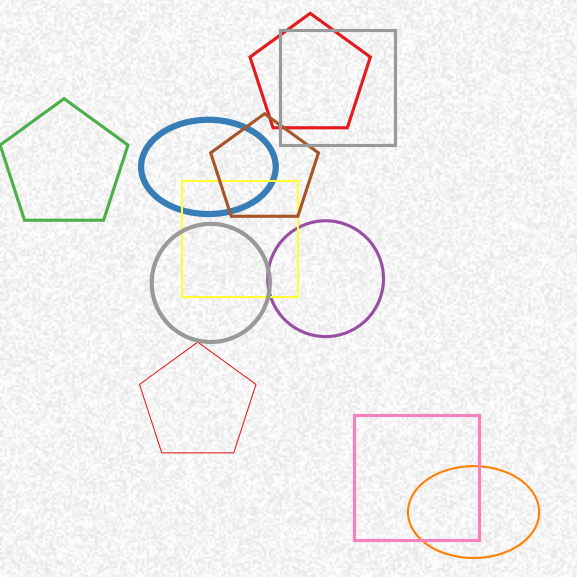[{"shape": "pentagon", "thickness": 0.5, "radius": 0.53, "center": [0.342, 0.301]}, {"shape": "pentagon", "thickness": 1.5, "radius": 0.55, "center": [0.537, 0.866]}, {"shape": "oval", "thickness": 3, "radius": 0.58, "center": [0.361, 0.71]}, {"shape": "pentagon", "thickness": 1.5, "radius": 0.58, "center": [0.111, 0.712]}, {"shape": "circle", "thickness": 1.5, "radius": 0.5, "center": [0.564, 0.517]}, {"shape": "oval", "thickness": 1, "radius": 0.57, "center": [0.82, 0.112]}, {"shape": "square", "thickness": 1, "radius": 0.5, "center": [0.415, 0.585]}, {"shape": "pentagon", "thickness": 1.5, "radius": 0.49, "center": [0.458, 0.704]}, {"shape": "square", "thickness": 1.5, "radius": 0.54, "center": [0.722, 0.173]}, {"shape": "square", "thickness": 1.5, "radius": 0.5, "center": [0.585, 0.847]}, {"shape": "circle", "thickness": 2, "radius": 0.51, "center": [0.365, 0.509]}]